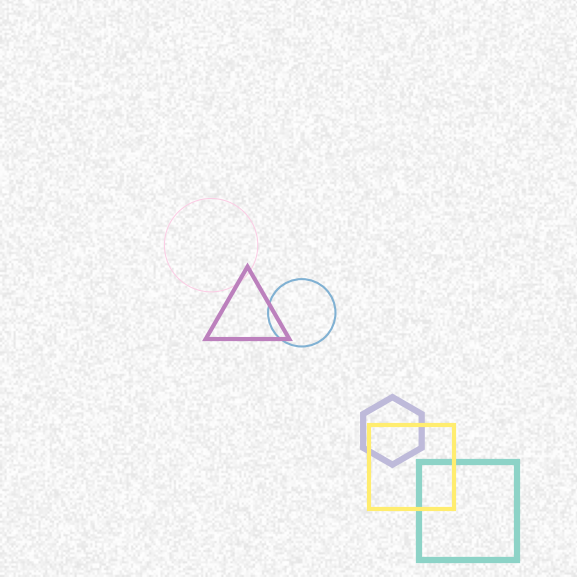[{"shape": "square", "thickness": 3, "radius": 0.42, "center": [0.811, 0.114]}, {"shape": "hexagon", "thickness": 3, "radius": 0.29, "center": [0.68, 0.253]}, {"shape": "circle", "thickness": 1, "radius": 0.29, "center": [0.523, 0.457]}, {"shape": "circle", "thickness": 0.5, "radius": 0.4, "center": [0.366, 0.575]}, {"shape": "triangle", "thickness": 2, "radius": 0.42, "center": [0.429, 0.454]}, {"shape": "square", "thickness": 2, "radius": 0.37, "center": [0.713, 0.191]}]